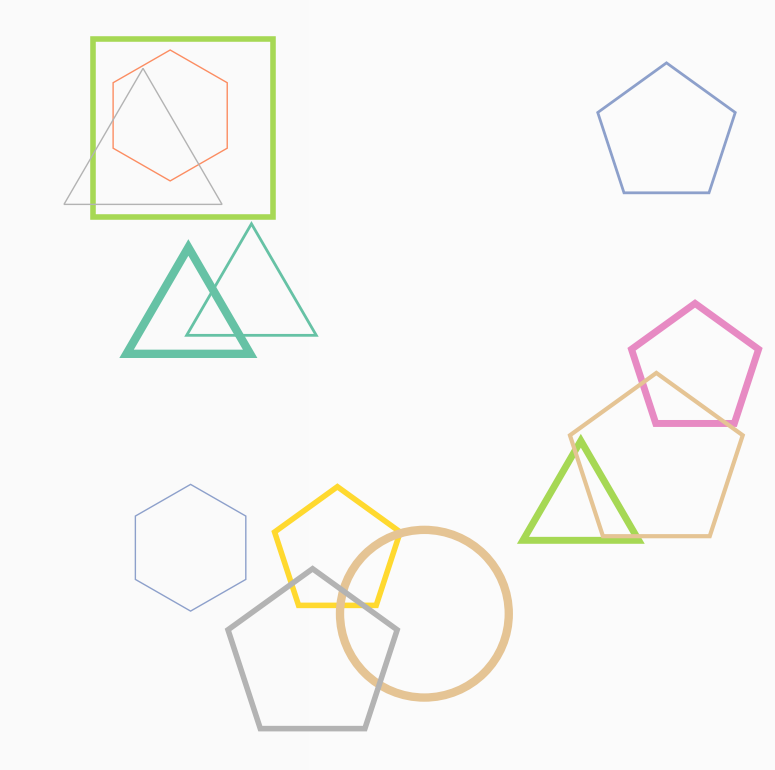[{"shape": "triangle", "thickness": 3, "radius": 0.46, "center": [0.243, 0.587]}, {"shape": "triangle", "thickness": 1, "radius": 0.48, "center": [0.324, 0.613]}, {"shape": "hexagon", "thickness": 0.5, "radius": 0.43, "center": [0.22, 0.85]}, {"shape": "pentagon", "thickness": 1, "radius": 0.47, "center": [0.86, 0.825]}, {"shape": "hexagon", "thickness": 0.5, "radius": 0.41, "center": [0.246, 0.289]}, {"shape": "pentagon", "thickness": 2.5, "radius": 0.43, "center": [0.897, 0.52]}, {"shape": "triangle", "thickness": 2.5, "radius": 0.43, "center": [0.749, 0.341]}, {"shape": "square", "thickness": 2, "radius": 0.58, "center": [0.236, 0.834]}, {"shape": "pentagon", "thickness": 2, "radius": 0.43, "center": [0.435, 0.283]}, {"shape": "circle", "thickness": 3, "radius": 0.54, "center": [0.548, 0.203]}, {"shape": "pentagon", "thickness": 1.5, "radius": 0.59, "center": [0.847, 0.398]}, {"shape": "triangle", "thickness": 0.5, "radius": 0.59, "center": [0.185, 0.793]}, {"shape": "pentagon", "thickness": 2, "radius": 0.57, "center": [0.403, 0.147]}]